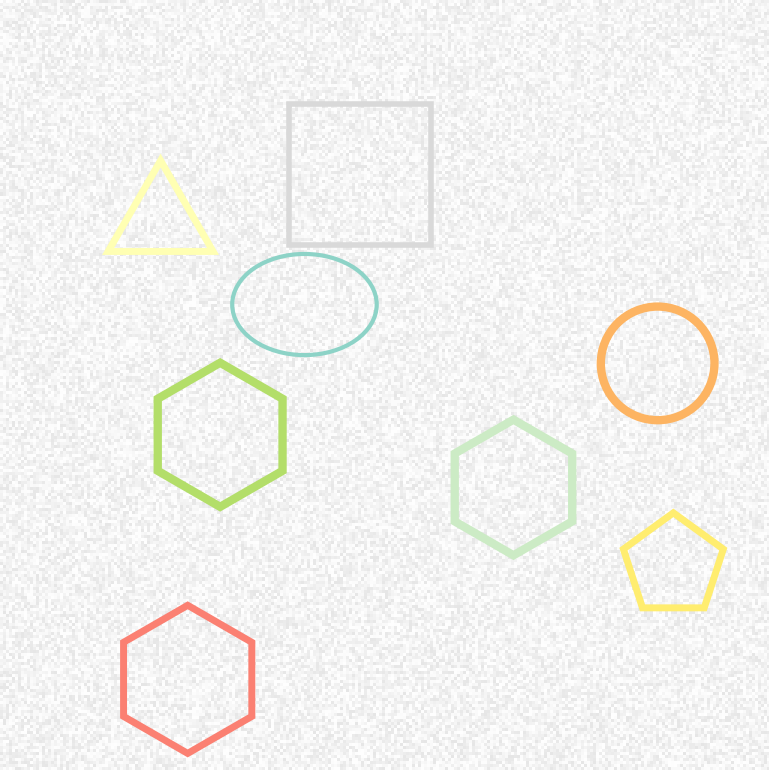[{"shape": "oval", "thickness": 1.5, "radius": 0.47, "center": [0.395, 0.604]}, {"shape": "triangle", "thickness": 2.5, "radius": 0.39, "center": [0.209, 0.713]}, {"shape": "hexagon", "thickness": 2.5, "radius": 0.48, "center": [0.244, 0.118]}, {"shape": "circle", "thickness": 3, "radius": 0.37, "center": [0.854, 0.528]}, {"shape": "hexagon", "thickness": 3, "radius": 0.47, "center": [0.286, 0.435]}, {"shape": "square", "thickness": 2, "radius": 0.46, "center": [0.467, 0.774]}, {"shape": "hexagon", "thickness": 3, "radius": 0.44, "center": [0.667, 0.367]}, {"shape": "pentagon", "thickness": 2.5, "radius": 0.34, "center": [0.874, 0.266]}]